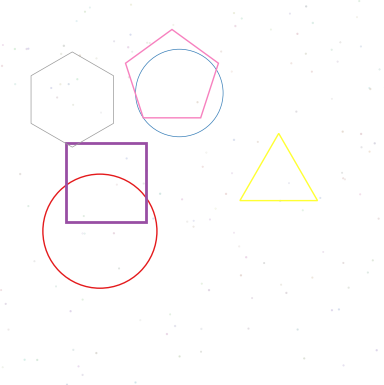[{"shape": "circle", "thickness": 1, "radius": 0.74, "center": [0.259, 0.4]}, {"shape": "circle", "thickness": 0.5, "radius": 0.57, "center": [0.466, 0.758]}, {"shape": "square", "thickness": 2, "radius": 0.52, "center": [0.275, 0.526]}, {"shape": "triangle", "thickness": 1, "radius": 0.58, "center": [0.724, 0.537]}, {"shape": "pentagon", "thickness": 1, "radius": 0.63, "center": [0.447, 0.797]}, {"shape": "hexagon", "thickness": 0.5, "radius": 0.62, "center": [0.188, 0.741]}]